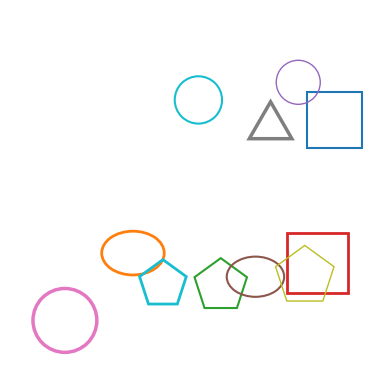[{"shape": "square", "thickness": 1.5, "radius": 0.36, "center": [0.869, 0.689]}, {"shape": "oval", "thickness": 2, "radius": 0.41, "center": [0.345, 0.343]}, {"shape": "pentagon", "thickness": 1.5, "radius": 0.36, "center": [0.573, 0.258]}, {"shape": "square", "thickness": 2, "radius": 0.39, "center": [0.825, 0.316]}, {"shape": "circle", "thickness": 1, "radius": 0.29, "center": [0.775, 0.786]}, {"shape": "oval", "thickness": 1.5, "radius": 0.37, "center": [0.664, 0.281]}, {"shape": "circle", "thickness": 2.5, "radius": 0.41, "center": [0.169, 0.168]}, {"shape": "triangle", "thickness": 2.5, "radius": 0.32, "center": [0.703, 0.672]}, {"shape": "pentagon", "thickness": 1, "radius": 0.4, "center": [0.792, 0.283]}, {"shape": "pentagon", "thickness": 2, "radius": 0.32, "center": [0.423, 0.262]}, {"shape": "circle", "thickness": 1.5, "radius": 0.31, "center": [0.515, 0.74]}]